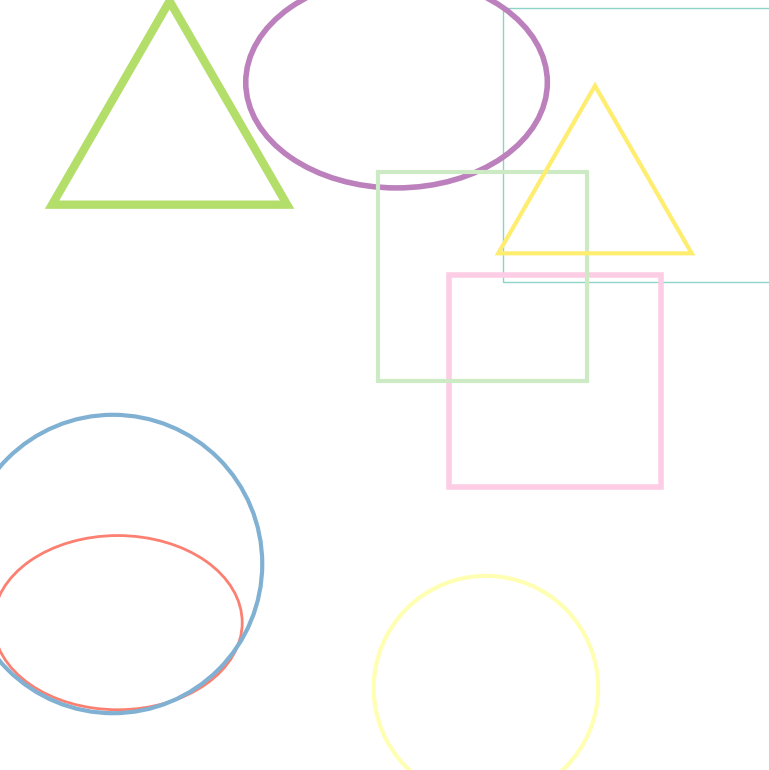[{"shape": "square", "thickness": 0.5, "radius": 0.89, "center": [0.831, 0.811]}, {"shape": "circle", "thickness": 1.5, "radius": 0.73, "center": [0.631, 0.106]}, {"shape": "oval", "thickness": 1, "radius": 0.81, "center": [0.153, 0.191]}, {"shape": "circle", "thickness": 1.5, "radius": 0.97, "center": [0.147, 0.268]}, {"shape": "triangle", "thickness": 3, "radius": 0.88, "center": [0.22, 0.822]}, {"shape": "square", "thickness": 2, "radius": 0.69, "center": [0.721, 0.505]}, {"shape": "oval", "thickness": 2, "radius": 0.98, "center": [0.515, 0.893]}, {"shape": "square", "thickness": 1.5, "radius": 0.68, "center": [0.627, 0.641]}, {"shape": "triangle", "thickness": 1.5, "radius": 0.73, "center": [0.773, 0.744]}]